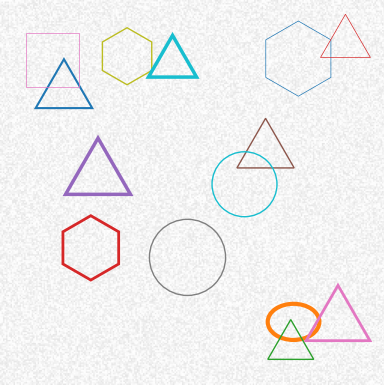[{"shape": "hexagon", "thickness": 0.5, "radius": 0.49, "center": [0.775, 0.848]}, {"shape": "triangle", "thickness": 1.5, "radius": 0.42, "center": [0.166, 0.762]}, {"shape": "oval", "thickness": 3, "radius": 0.34, "center": [0.762, 0.164]}, {"shape": "triangle", "thickness": 1, "radius": 0.34, "center": [0.755, 0.101]}, {"shape": "hexagon", "thickness": 2, "radius": 0.42, "center": [0.236, 0.356]}, {"shape": "triangle", "thickness": 0.5, "radius": 0.37, "center": [0.897, 0.888]}, {"shape": "triangle", "thickness": 2.5, "radius": 0.49, "center": [0.255, 0.544]}, {"shape": "triangle", "thickness": 1, "radius": 0.43, "center": [0.69, 0.607]}, {"shape": "square", "thickness": 0.5, "radius": 0.35, "center": [0.136, 0.845]}, {"shape": "triangle", "thickness": 2, "radius": 0.48, "center": [0.878, 0.163]}, {"shape": "circle", "thickness": 1, "radius": 0.49, "center": [0.487, 0.331]}, {"shape": "hexagon", "thickness": 1, "radius": 0.37, "center": [0.33, 0.854]}, {"shape": "triangle", "thickness": 2.5, "radius": 0.36, "center": [0.448, 0.836]}, {"shape": "circle", "thickness": 1, "radius": 0.42, "center": [0.635, 0.521]}]